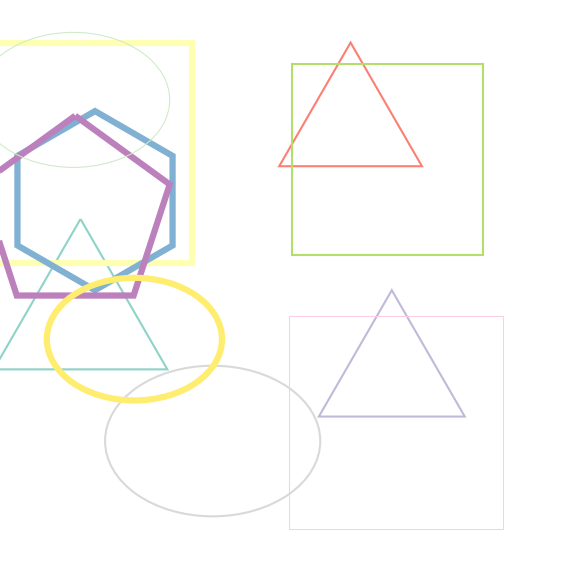[{"shape": "triangle", "thickness": 1, "radius": 0.87, "center": [0.139, 0.446]}, {"shape": "square", "thickness": 3, "radius": 0.95, "center": [0.141, 0.734]}, {"shape": "triangle", "thickness": 1, "radius": 0.73, "center": [0.678, 0.351]}, {"shape": "triangle", "thickness": 1, "radius": 0.71, "center": [0.607, 0.783]}, {"shape": "hexagon", "thickness": 3, "radius": 0.78, "center": [0.165, 0.652]}, {"shape": "square", "thickness": 1, "radius": 0.83, "center": [0.671, 0.723]}, {"shape": "square", "thickness": 0.5, "radius": 0.93, "center": [0.686, 0.267]}, {"shape": "oval", "thickness": 1, "radius": 0.93, "center": [0.368, 0.235]}, {"shape": "pentagon", "thickness": 3, "radius": 0.86, "center": [0.13, 0.627]}, {"shape": "oval", "thickness": 0.5, "radius": 0.83, "center": [0.127, 0.826]}, {"shape": "oval", "thickness": 3, "radius": 0.76, "center": [0.233, 0.412]}]